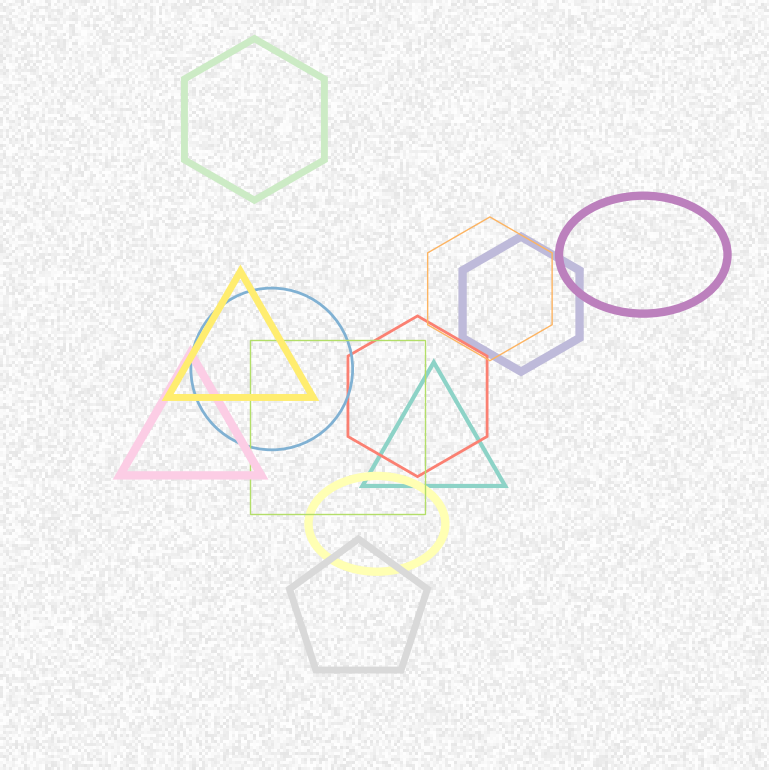[{"shape": "triangle", "thickness": 1.5, "radius": 0.54, "center": [0.563, 0.422]}, {"shape": "oval", "thickness": 3, "radius": 0.44, "center": [0.49, 0.32]}, {"shape": "hexagon", "thickness": 3, "radius": 0.44, "center": [0.677, 0.605]}, {"shape": "hexagon", "thickness": 1, "radius": 0.52, "center": [0.542, 0.485]}, {"shape": "circle", "thickness": 1, "radius": 0.53, "center": [0.353, 0.521]}, {"shape": "hexagon", "thickness": 0.5, "radius": 0.47, "center": [0.636, 0.625]}, {"shape": "square", "thickness": 0.5, "radius": 0.57, "center": [0.439, 0.445]}, {"shape": "triangle", "thickness": 3, "radius": 0.53, "center": [0.247, 0.436]}, {"shape": "pentagon", "thickness": 2.5, "radius": 0.47, "center": [0.466, 0.206]}, {"shape": "oval", "thickness": 3, "radius": 0.55, "center": [0.835, 0.669]}, {"shape": "hexagon", "thickness": 2.5, "radius": 0.52, "center": [0.33, 0.845]}, {"shape": "triangle", "thickness": 2.5, "radius": 0.55, "center": [0.312, 0.538]}]